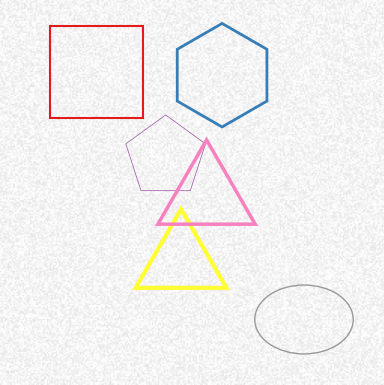[{"shape": "square", "thickness": 1.5, "radius": 0.6, "center": [0.25, 0.813]}, {"shape": "hexagon", "thickness": 2, "radius": 0.67, "center": [0.577, 0.805]}, {"shape": "pentagon", "thickness": 0.5, "radius": 0.54, "center": [0.43, 0.593]}, {"shape": "triangle", "thickness": 3, "radius": 0.68, "center": [0.47, 0.32]}, {"shape": "triangle", "thickness": 2.5, "radius": 0.73, "center": [0.537, 0.491]}, {"shape": "oval", "thickness": 1, "radius": 0.64, "center": [0.79, 0.17]}]